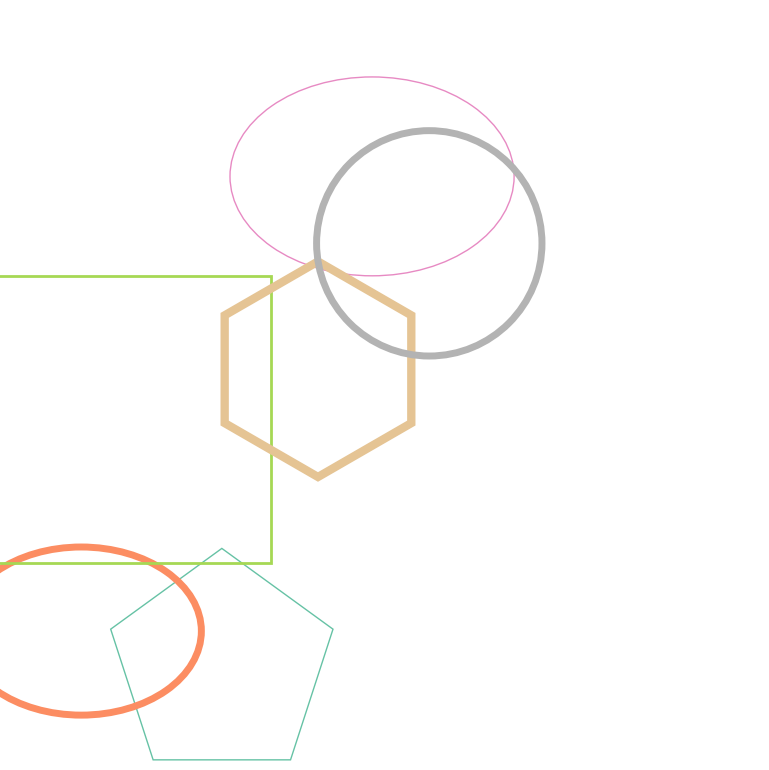[{"shape": "pentagon", "thickness": 0.5, "radius": 0.76, "center": [0.288, 0.136]}, {"shape": "oval", "thickness": 2.5, "radius": 0.78, "center": [0.106, 0.18]}, {"shape": "oval", "thickness": 0.5, "radius": 0.92, "center": [0.483, 0.771]}, {"shape": "square", "thickness": 1, "radius": 0.93, "center": [0.165, 0.456]}, {"shape": "hexagon", "thickness": 3, "radius": 0.7, "center": [0.413, 0.52]}, {"shape": "circle", "thickness": 2.5, "radius": 0.73, "center": [0.558, 0.684]}]